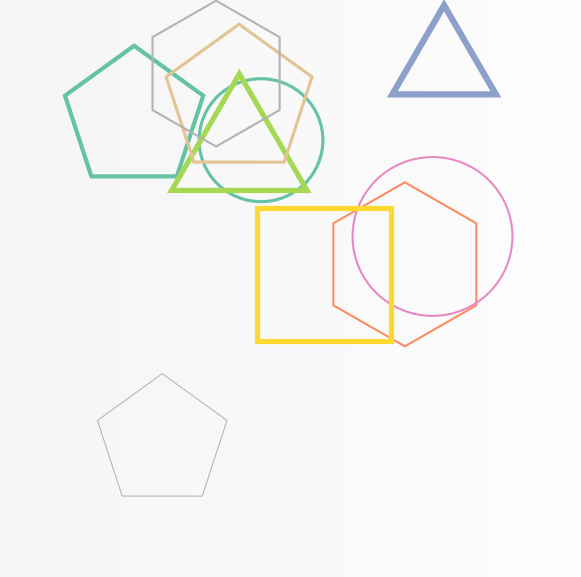[{"shape": "circle", "thickness": 1.5, "radius": 0.53, "center": [0.449, 0.756]}, {"shape": "pentagon", "thickness": 2, "radius": 0.63, "center": [0.231, 0.795]}, {"shape": "hexagon", "thickness": 1, "radius": 0.71, "center": [0.697, 0.541]}, {"shape": "triangle", "thickness": 3, "radius": 0.51, "center": [0.764, 0.887]}, {"shape": "circle", "thickness": 1, "radius": 0.69, "center": [0.744, 0.59]}, {"shape": "triangle", "thickness": 2.5, "radius": 0.67, "center": [0.412, 0.737]}, {"shape": "square", "thickness": 2.5, "radius": 0.58, "center": [0.558, 0.523]}, {"shape": "pentagon", "thickness": 1.5, "radius": 0.66, "center": [0.411, 0.825]}, {"shape": "pentagon", "thickness": 0.5, "radius": 0.59, "center": [0.279, 0.235]}, {"shape": "hexagon", "thickness": 1, "radius": 0.63, "center": [0.372, 0.872]}]